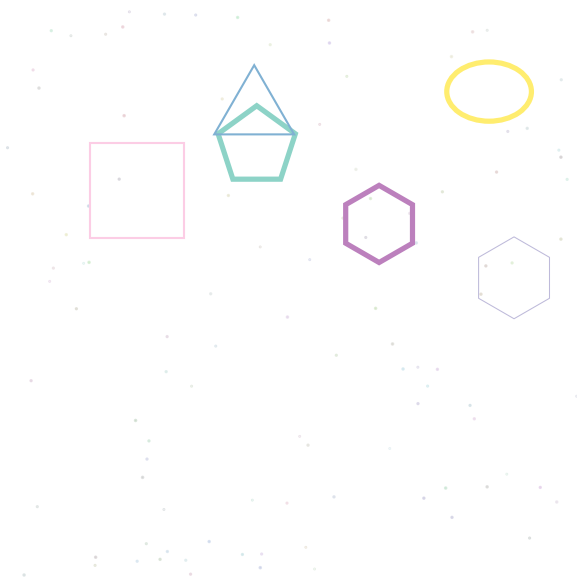[{"shape": "pentagon", "thickness": 2.5, "radius": 0.35, "center": [0.445, 0.746]}, {"shape": "hexagon", "thickness": 0.5, "radius": 0.35, "center": [0.89, 0.518]}, {"shape": "triangle", "thickness": 1, "radius": 0.4, "center": [0.44, 0.806]}, {"shape": "square", "thickness": 1, "radius": 0.41, "center": [0.237, 0.669]}, {"shape": "hexagon", "thickness": 2.5, "radius": 0.33, "center": [0.656, 0.611]}, {"shape": "oval", "thickness": 2.5, "radius": 0.37, "center": [0.847, 0.841]}]